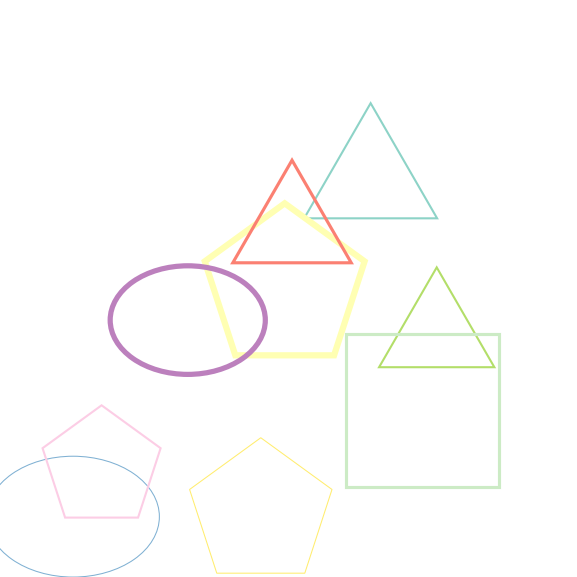[{"shape": "triangle", "thickness": 1, "radius": 0.66, "center": [0.642, 0.688]}, {"shape": "pentagon", "thickness": 3, "radius": 0.73, "center": [0.493, 0.502]}, {"shape": "triangle", "thickness": 1.5, "radius": 0.59, "center": [0.506, 0.603]}, {"shape": "oval", "thickness": 0.5, "radius": 0.75, "center": [0.127, 0.105]}, {"shape": "triangle", "thickness": 1, "radius": 0.58, "center": [0.756, 0.421]}, {"shape": "pentagon", "thickness": 1, "radius": 0.54, "center": [0.176, 0.19]}, {"shape": "oval", "thickness": 2.5, "radius": 0.67, "center": [0.325, 0.445]}, {"shape": "square", "thickness": 1.5, "radius": 0.66, "center": [0.731, 0.288]}, {"shape": "pentagon", "thickness": 0.5, "radius": 0.65, "center": [0.452, 0.111]}]